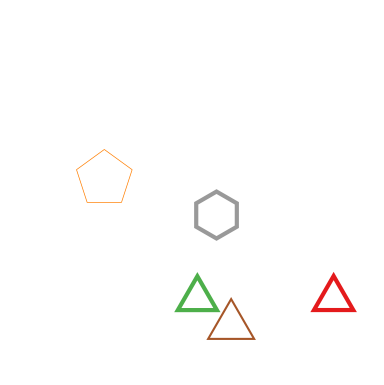[{"shape": "triangle", "thickness": 3, "radius": 0.29, "center": [0.867, 0.224]}, {"shape": "triangle", "thickness": 3, "radius": 0.29, "center": [0.513, 0.224]}, {"shape": "pentagon", "thickness": 0.5, "radius": 0.38, "center": [0.271, 0.536]}, {"shape": "triangle", "thickness": 1.5, "radius": 0.34, "center": [0.6, 0.154]}, {"shape": "hexagon", "thickness": 3, "radius": 0.3, "center": [0.562, 0.442]}]